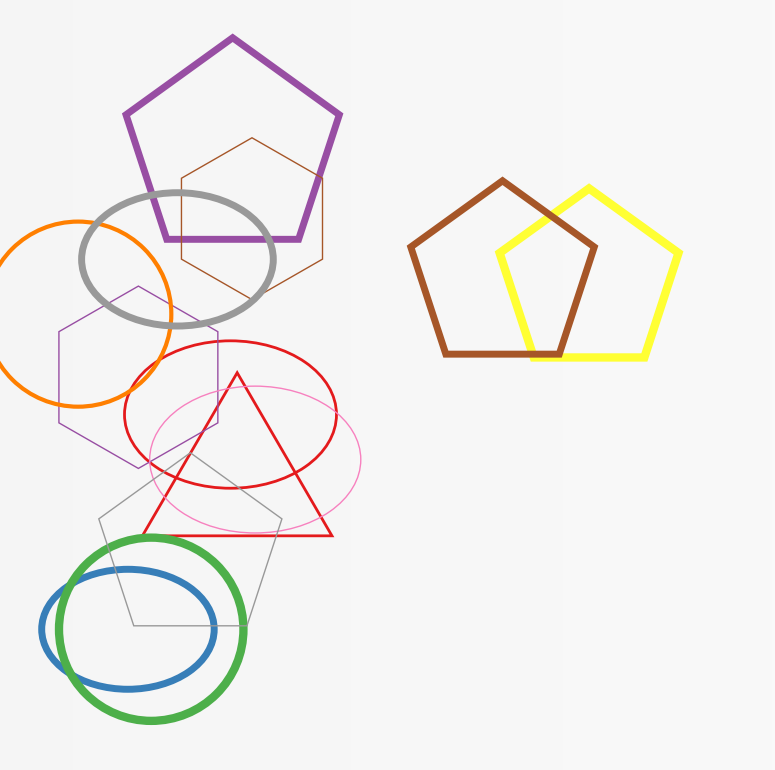[{"shape": "triangle", "thickness": 1, "radius": 0.71, "center": [0.306, 0.375]}, {"shape": "oval", "thickness": 1, "radius": 0.68, "center": [0.297, 0.462]}, {"shape": "oval", "thickness": 2.5, "radius": 0.56, "center": [0.165, 0.183]}, {"shape": "circle", "thickness": 3, "radius": 0.59, "center": [0.195, 0.183]}, {"shape": "pentagon", "thickness": 2.5, "radius": 0.72, "center": [0.3, 0.806]}, {"shape": "hexagon", "thickness": 0.5, "radius": 0.59, "center": [0.179, 0.51]}, {"shape": "circle", "thickness": 1.5, "radius": 0.6, "center": [0.101, 0.592]}, {"shape": "pentagon", "thickness": 3, "radius": 0.61, "center": [0.76, 0.634]}, {"shape": "hexagon", "thickness": 0.5, "radius": 0.53, "center": [0.325, 0.716]}, {"shape": "pentagon", "thickness": 2.5, "radius": 0.62, "center": [0.648, 0.641]}, {"shape": "oval", "thickness": 0.5, "radius": 0.68, "center": [0.329, 0.403]}, {"shape": "pentagon", "thickness": 0.5, "radius": 0.62, "center": [0.246, 0.288]}, {"shape": "oval", "thickness": 2.5, "radius": 0.62, "center": [0.229, 0.663]}]